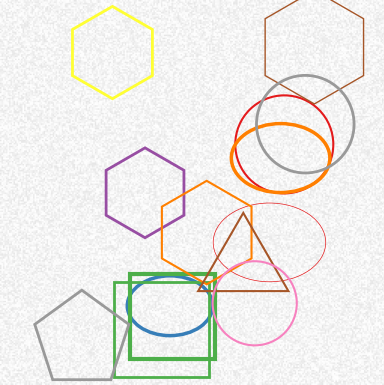[{"shape": "circle", "thickness": 1.5, "radius": 0.64, "center": [0.738, 0.625]}, {"shape": "oval", "thickness": 0.5, "radius": 0.73, "center": [0.7, 0.37]}, {"shape": "oval", "thickness": 2.5, "radius": 0.55, "center": [0.442, 0.206]}, {"shape": "square", "thickness": 3, "radius": 0.55, "center": [0.449, 0.179]}, {"shape": "square", "thickness": 2, "radius": 0.62, "center": [0.419, 0.143]}, {"shape": "hexagon", "thickness": 2, "radius": 0.58, "center": [0.377, 0.499]}, {"shape": "hexagon", "thickness": 1.5, "radius": 0.67, "center": [0.537, 0.396]}, {"shape": "oval", "thickness": 2.5, "radius": 0.64, "center": [0.729, 0.589]}, {"shape": "hexagon", "thickness": 2, "radius": 0.6, "center": [0.292, 0.863]}, {"shape": "hexagon", "thickness": 1, "radius": 0.74, "center": [0.816, 0.878]}, {"shape": "triangle", "thickness": 1.5, "radius": 0.68, "center": [0.632, 0.312]}, {"shape": "circle", "thickness": 1.5, "radius": 0.55, "center": [0.662, 0.212]}, {"shape": "circle", "thickness": 2, "radius": 0.63, "center": [0.793, 0.677]}, {"shape": "pentagon", "thickness": 2, "radius": 0.64, "center": [0.213, 0.118]}]